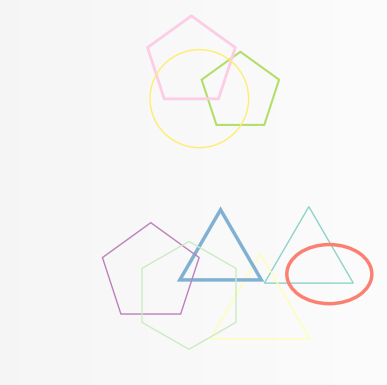[{"shape": "triangle", "thickness": 1, "radius": 0.66, "center": [0.797, 0.331]}, {"shape": "triangle", "thickness": 1, "radius": 0.74, "center": [0.672, 0.194]}, {"shape": "oval", "thickness": 2.5, "radius": 0.55, "center": [0.85, 0.288]}, {"shape": "triangle", "thickness": 2.5, "radius": 0.61, "center": [0.569, 0.334]}, {"shape": "pentagon", "thickness": 1.5, "radius": 0.53, "center": [0.62, 0.761]}, {"shape": "pentagon", "thickness": 2, "radius": 0.6, "center": [0.494, 0.84]}, {"shape": "pentagon", "thickness": 1, "radius": 0.66, "center": [0.389, 0.29]}, {"shape": "hexagon", "thickness": 1, "radius": 0.7, "center": [0.488, 0.233]}, {"shape": "circle", "thickness": 1, "radius": 0.64, "center": [0.514, 0.744]}]